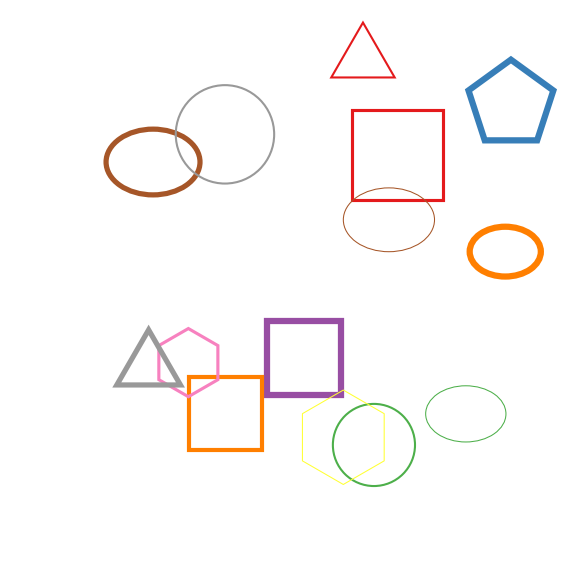[{"shape": "triangle", "thickness": 1, "radius": 0.32, "center": [0.629, 0.897]}, {"shape": "square", "thickness": 1.5, "radius": 0.39, "center": [0.688, 0.731]}, {"shape": "pentagon", "thickness": 3, "radius": 0.39, "center": [0.885, 0.819]}, {"shape": "oval", "thickness": 0.5, "radius": 0.35, "center": [0.807, 0.282]}, {"shape": "circle", "thickness": 1, "radius": 0.36, "center": [0.648, 0.229]}, {"shape": "square", "thickness": 3, "radius": 0.32, "center": [0.527, 0.379]}, {"shape": "oval", "thickness": 3, "radius": 0.31, "center": [0.875, 0.563]}, {"shape": "square", "thickness": 2, "radius": 0.32, "center": [0.391, 0.283]}, {"shape": "hexagon", "thickness": 0.5, "radius": 0.41, "center": [0.594, 0.242]}, {"shape": "oval", "thickness": 0.5, "radius": 0.39, "center": [0.673, 0.619]}, {"shape": "oval", "thickness": 2.5, "radius": 0.41, "center": [0.265, 0.719]}, {"shape": "hexagon", "thickness": 1.5, "radius": 0.3, "center": [0.326, 0.371]}, {"shape": "circle", "thickness": 1, "radius": 0.43, "center": [0.39, 0.766]}, {"shape": "triangle", "thickness": 2.5, "radius": 0.32, "center": [0.257, 0.364]}]